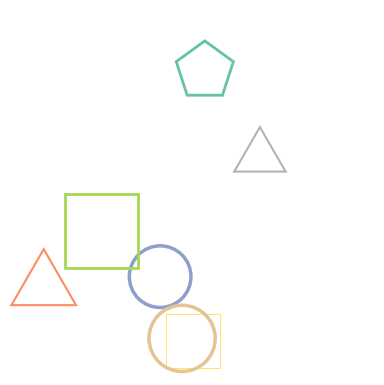[{"shape": "pentagon", "thickness": 2, "radius": 0.39, "center": [0.532, 0.816]}, {"shape": "triangle", "thickness": 1.5, "radius": 0.48, "center": [0.114, 0.256]}, {"shape": "circle", "thickness": 2.5, "radius": 0.4, "center": [0.416, 0.281]}, {"shape": "square", "thickness": 2, "radius": 0.48, "center": [0.264, 0.399]}, {"shape": "square", "thickness": 0.5, "radius": 0.35, "center": [0.502, 0.114]}, {"shape": "circle", "thickness": 2.5, "radius": 0.43, "center": [0.473, 0.121]}, {"shape": "triangle", "thickness": 1.5, "radius": 0.39, "center": [0.675, 0.593]}]